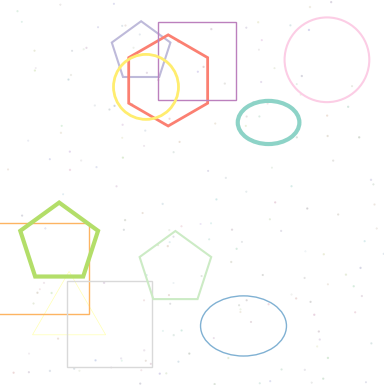[{"shape": "oval", "thickness": 3, "radius": 0.4, "center": [0.698, 0.682]}, {"shape": "triangle", "thickness": 0.5, "radius": 0.55, "center": [0.179, 0.185]}, {"shape": "pentagon", "thickness": 1.5, "radius": 0.4, "center": [0.367, 0.865]}, {"shape": "hexagon", "thickness": 2, "radius": 0.59, "center": [0.437, 0.791]}, {"shape": "oval", "thickness": 1, "radius": 0.56, "center": [0.632, 0.153]}, {"shape": "square", "thickness": 1, "radius": 0.59, "center": [0.115, 0.303]}, {"shape": "pentagon", "thickness": 3, "radius": 0.53, "center": [0.154, 0.368]}, {"shape": "circle", "thickness": 1.5, "radius": 0.55, "center": [0.849, 0.845]}, {"shape": "square", "thickness": 1, "radius": 0.56, "center": [0.284, 0.158]}, {"shape": "square", "thickness": 1, "radius": 0.51, "center": [0.512, 0.842]}, {"shape": "pentagon", "thickness": 1.5, "radius": 0.49, "center": [0.456, 0.302]}, {"shape": "circle", "thickness": 2, "radius": 0.42, "center": [0.379, 0.774]}]